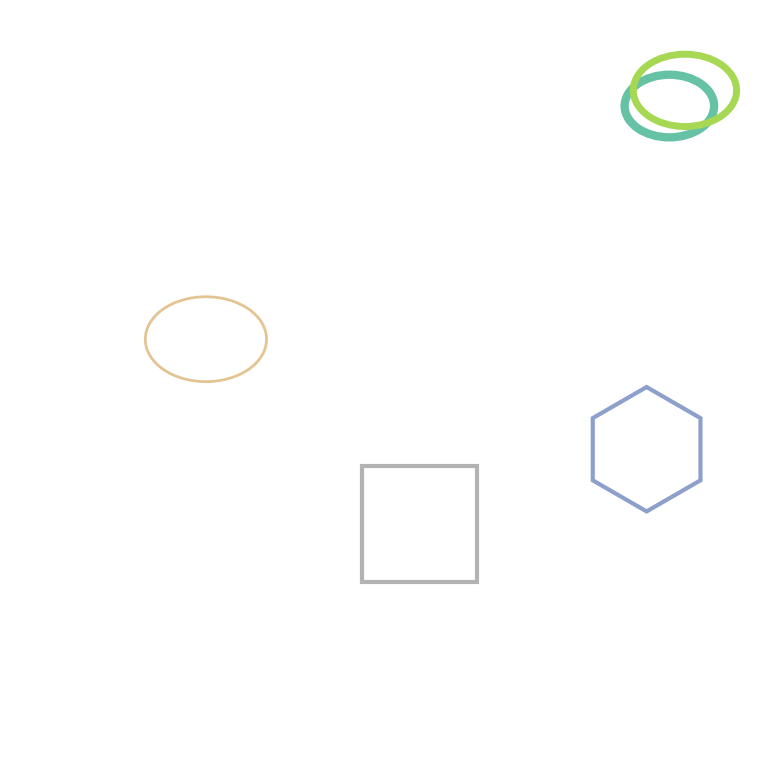[{"shape": "oval", "thickness": 3, "radius": 0.29, "center": [0.869, 0.862]}, {"shape": "hexagon", "thickness": 1.5, "radius": 0.4, "center": [0.84, 0.417]}, {"shape": "oval", "thickness": 2.5, "radius": 0.34, "center": [0.89, 0.883]}, {"shape": "oval", "thickness": 1, "radius": 0.39, "center": [0.267, 0.559]}, {"shape": "square", "thickness": 1.5, "radius": 0.38, "center": [0.545, 0.32]}]